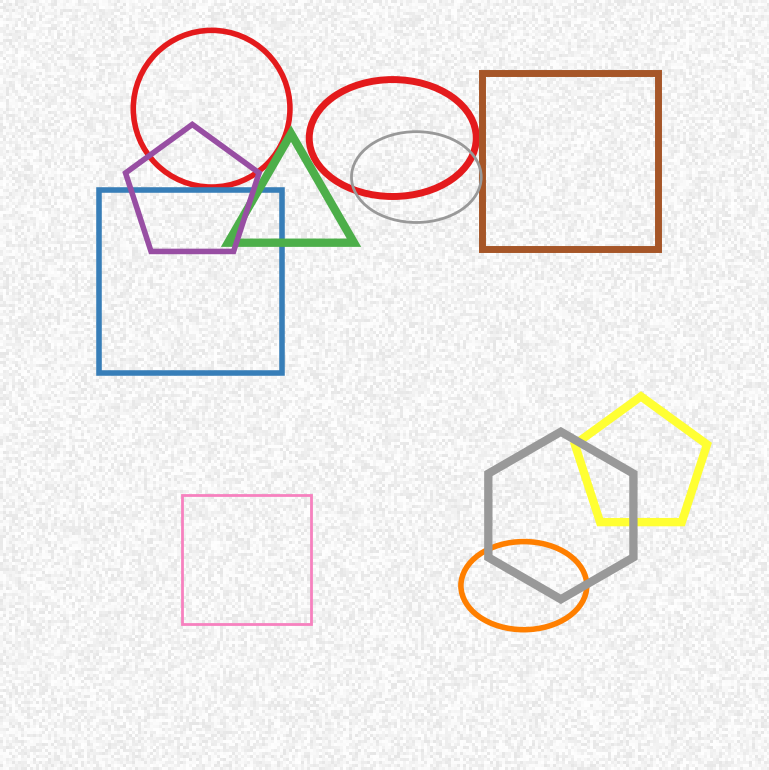[{"shape": "oval", "thickness": 2.5, "radius": 0.54, "center": [0.51, 0.821]}, {"shape": "circle", "thickness": 2, "radius": 0.51, "center": [0.275, 0.859]}, {"shape": "square", "thickness": 2, "radius": 0.59, "center": [0.248, 0.635]}, {"shape": "triangle", "thickness": 3, "radius": 0.47, "center": [0.378, 0.732]}, {"shape": "pentagon", "thickness": 2, "radius": 0.46, "center": [0.25, 0.747]}, {"shape": "oval", "thickness": 2, "radius": 0.41, "center": [0.68, 0.239]}, {"shape": "pentagon", "thickness": 3, "radius": 0.45, "center": [0.832, 0.395]}, {"shape": "square", "thickness": 2.5, "radius": 0.57, "center": [0.74, 0.791]}, {"shape": "square", "thickness": 1, "radius": 0.42, "center": [0.32, 0.273]}, {"shape": "hexagon", "thickness": 3, "radius": 0.54, "center": [0.728, 0.331]}, {"shape": "oval", "thickness": 1, "radius": 0.42, "center": [0.541, 0.77]}]